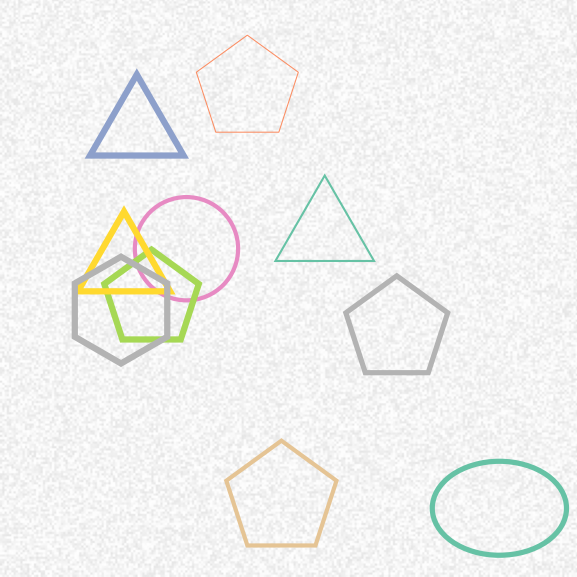[{"shape": "oval", "thickness": 2.5, "radius": 0.58, "center": [0.865, 0.119]}, {"shape": "triangle", "thickness": 1, "radius": 0.49, "center": [0.562, 0.597]}, {"shape": "pentagon", "thickness": 0.5, "radius": 0.46, "center": [0.428, 0.845]}, {"shape": "triangle", "thickness": 3, "radius": 0.47, "center": [0.237, 0.777]}, {"shape": "circle", "thickness": 2, "radius": 0.45, "center": [0.323, 0.568]}, {"shape": "pentagon", "thickness": 3, "radius": 0.43, "center": [0.262, 0.481]}, {"shape": "triangle", "thickness": 3, "radius": 0.46, "center": [0.215, 0.541]}, {"shape": "pentagon", "thickness": 2, "radius": 0.5, "center": [0.487, 0.136]}, {"shape": "pentagon", "thickness": 2.5, "radius": 0.46, "center": [0.687, 0.429]}, {"shape": "hexagon", "thickness": 3, "radius": 0.46, "center": [0.21, 0.462]}]